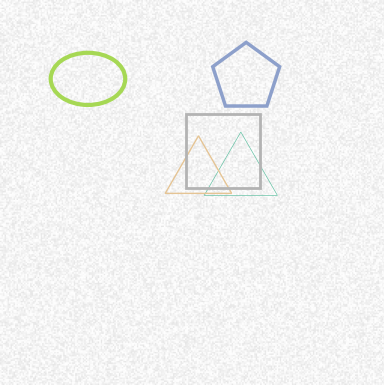[{"shape": "triangle", "thickness": 0.5, "radius": 0.55, "center": [0.625, 0.547]}, {"shape": "pentagon", "thickness": 2.5, "radius": 0.46, "center": [0.639, 0.799]}, {"shape": "oval", "thickness": 3, "radius": 0.48, "center": [0.229, 0.795]}, {"shape": "triangle", "thickness": 1, "radius": 0.5, "center": [0.515, 0.548]}, {"shape": "square", "thickness": 2, "radius": 0.48, "center": [0.579, 0.608]}]